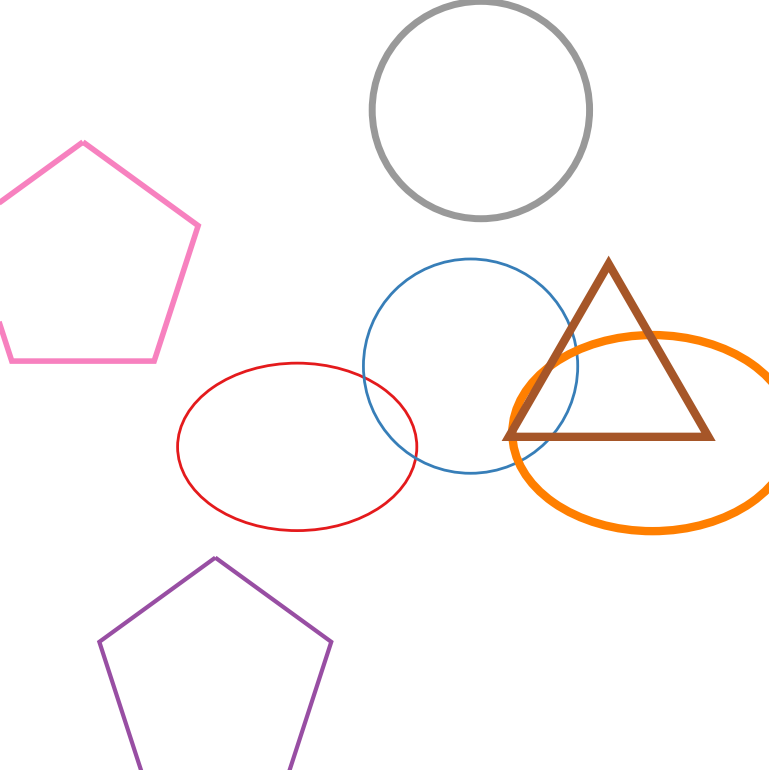[{"shape": "oval", "thickness": 1, "radius": 0.78, "center": [0.386, 0.42]}, {"shape": "circle", "thickness": 1, "radius": 0.7, "center": [0.611, 0.524]}, {"shape": "pentagon", "thickness": 1.5, "radius": 0.79, "center": [0.28, 0.117]}, {"shape": "oval", "thickness": 3, "radius": 0.91, "center": [0.847, 0.438]}, {"shape": "triangle", "thickness": 3, "radius": 0.75, "center": [0.79, 0.508]}, {"shape": "pentagon", "thickness": 2, "radius": 0.79, "center": [0.108, 0.658]}, {"shape": "circle", "thickness": 2.5, "radius": 0.71, "center": [0.625, 0.857]}]